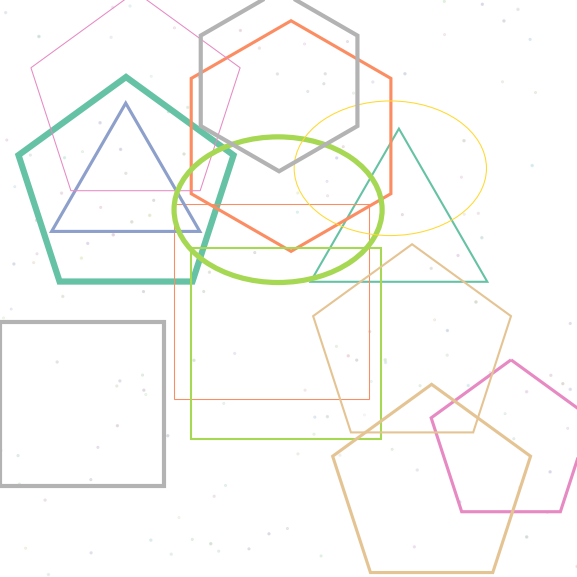[{"shape": "pentagon", "thickness": 3, "radius": 0.98, "center": [0.218, 0.67]}, {"shape": "triangle", "thickness": 1, "radius": 0.88, "center": [0.691, 0.6]}, {"shape": "square", "thickness": 0.5, "radius": 0.85, "center": [0.471, 0.477]}, {"shape": "hexagon", "thickness": 1.5, "radius": 1.0, "center": [0.504, 0.764]}, {"shape": "triangle", "thickness": 1.5, "radius": 0.74, "center": [0.218, 0.672]}, {"shape": "pentagon", "thickness": 1.5, "radius": 0.73, "center": [0.885, 0.231]}, {"shape": "pentagon", "thickness": 0.5, "radius": 0.95, "center": [0.235, 0.823]}, {"shape": "square", "thickness": 1, "radius": 0.82, "center": [0.495, 0.404]}, {"shape": "oval", "thickness": 2.5, "radius": 0.9, "center": [0.482, 0.636]}, {"shape": "oval", "thickness": 0.5, "radius": 0.83, "center": [0.676, 0.708]}, {"shape": "pentagon", "thickness": 1, "radius": 0.9, "center": [0.714, 0.396]}, {"shape": "pentagon", "thickness": 1.5, "radius": 0.9, "center": [0.747, 0.153]}, {"shape": "square", "thickness": 2, "radius": 0.71, "center": [0.141, 0.3]}, {"shape": "hexagon", "thickness": 2, "radius": 0.78, "center": [0.483, 0.859]}]